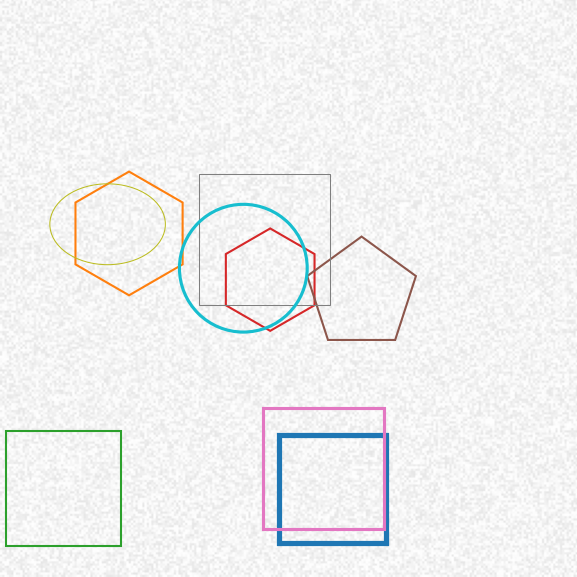[{"shape": "square", "thickness": 2.5, "radius": 0.47, "center": [0.576, 0.153]}, {"shape": "hexagon", "thickness": 1, "radius": 0.54, "center": [0.223, 0.595]}, {"shape": "square", "thickness": 1, "radius": 0.5, "center": [0.109, 0.154]}, {"shape": "hexagon", "thickness": 1, "radius": 0.44, "center": [0.468, 0.515]}, {"shape": "pentagon", "thickness": 1, "radius": 0.49, "center": [0.626, 0.491]}, {"shape": "square", "thickness": 1.5, "radius": 0.52, "center": [0.56, 0.188]}, {"shape": "square", "thickness": 0.5, "radius": 0.57, "center": [0.458, 0.584]}, {"shape": "oval", "thickness": 0.5, "radius": 0.5, "center": [0.186, 0.611]}, {"shape": "circle", "thickness": 1.5, "radius": 0.55, "center": [0.421, 0.535]}]